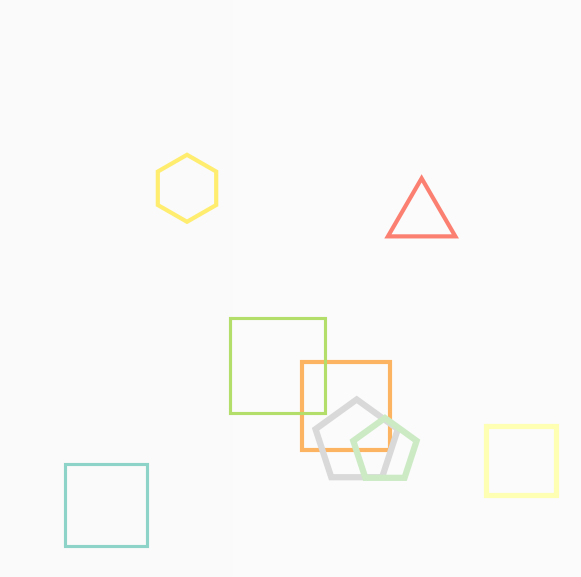[{"shape": "square", "thickness": 1.5, "radius": 0.36, "center": [0.182, 0.124]}, {"shape": "square", "thickness": 2.5, "radius": 0.3, "center": [0.896, 0.202]}, {"shape": "triangle", "thickness": 2, "radius": 0.33, "center": [0.725, 0.623]}, {"shape": "square", "thickness": 2, "radius": 0.38, "center": [0.595, 0.296]}, {"shape": "square", "thickness": 1.5, "radius": 0.41, "center": [0.478, 0.366]}, {"shape": "pentagon", "thickness": 3, "radius": 0.37, "center": [0.614, 0.233]}, {"shape": "pentagon", "thickness": 3, "radius": 0.29, "center": [0.662, 0.218]}, {"shape": "hexagon", "thickness": 2, "radius": 0.29, "center": [0.322, 0.673]}]